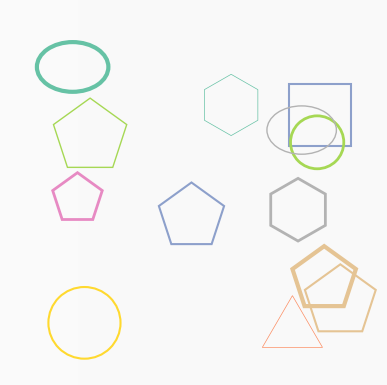[{"shape": "oval", "thickness": 3, "radius": 0.46, "center": [0.187, 0.826]}, {"shape": "hexagon", "thickness": 0.5, "radius": 0.4, "center": [0.596, 0.727]}, {"shape": "triangle", "thickness": 0.5, "radius": 0.45, "center": [0.755, 0.142]}, {"shape": "square", "thickness": 1.5, "radius": 0.4, "center": [0.826, 0.701]}, {"shape": "pentagon", "thickness": 1.5, "radius": 0.44, "center": [0.494, 0.438]}, {"shape": "pentagon", "thickness": 2, "radius": 0.34, "center": [0.2, 0.484]}, {"shape": "pentagon", "thickness": 1, "radius": 0.5, "center": [0.233, 0.646]}, {"shape": "circle", "thickness": 2, "radius": 0.34, "center": [0.818, 0.63]}, {"shape": "circle", "thickness": 1.5, "radius": 0.47, "center": [0.218, 0.161]}, {"shape": "pentagon", "thickness": 1.5, "radius": 0.48, "center": [0.878, 0.217]}, {"shape": "pentagon", "thickness": 3, "radius": 0.43, "center": [0.837, 0.275]}, {"shape": "oval", "thickness": 1, "radius": 0.45, "center": [0.778, 0.662]}, {"shape": "hexagon", "thickness": 2, "radius": 0.41, "center": [0.769, 0.455]}]